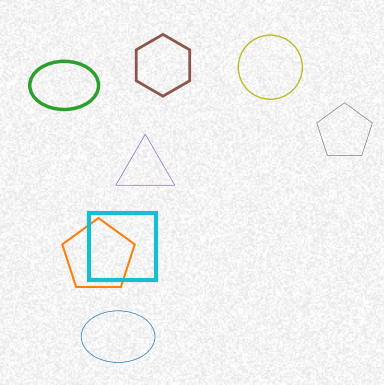[{"shape": "oval", "thickness": 0.5, "radius": 0.48, "center": [0.307, 0.126]}, {"shape": "pentagon", "thickness": 1.5, "radius": 0.5, "center": [0.256, 0.335]}, {"shape": "oval", "thickness": 2.5, "radius": 0.45, "center": [0.167, 0.778]}, {"shape": "triangle", "thickness": 0.5, "radius": 0.44, "center": [0.377, 0.563]}, {"shape": "hexagon", "thickness": 2, "radius": 0.4, "center": [0.423, 0.83]}, {"shape": "pentagon", "thickness": 0.5, "radius": 0.38, "center": [0.895, 0.657]}, {"shape": "circle", "thickness": 1, "radius": 0.42, "center": [0.702, 0.825]}, {"shape": "square", "thickness": 3, "radius": 0.43, "center": [0.318, 0.359]}]